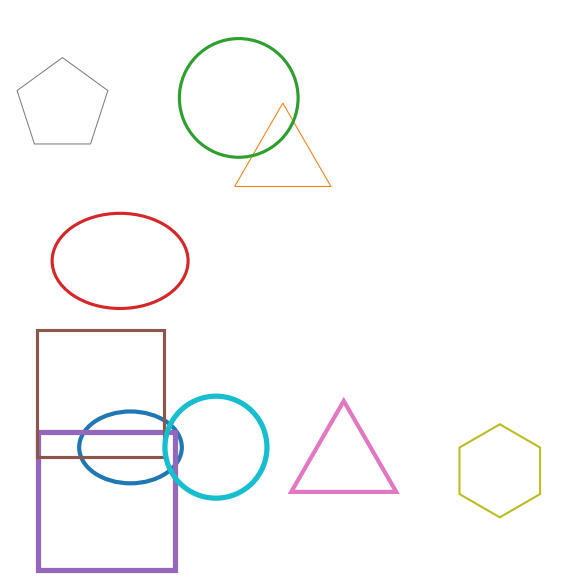[{"shape": "oval", "thickness": 2, "radius": 0.44, "center": [0.226, 0.224]}, {"shape": "triangle", "thickness": 0.5, "radius": 0.48, "center": [0.49, 0.724]}, {"shape": "circle", "thickness": 1.5, "radius": 0.51, "center": [0.413, 0.83]}, {"shape": "oval", "thickness": 1.5, "radius": 0.59, "center": [0.208, 0.547]}, {"shape": "square", "thickness": 2.5, "radius": 0.59, "center": [0.185, 0.131]}, {"shape": "square", "thickness": 1.5, "radius": 0.55, "center": [0.174, 0.318]}, {"shape": "triangle", "thickness": 2, "radius": 0.52, "center": [0.595, 0.2]}, {"shape": "pentagon", "thickness": 0.5, "radius": 0.41, "center": [0.108, 0.817]}, {"shape": "hexagon", "thickness": 1, "radius": 0.4, "center": [0.865, 0.184]}, {"shape": "circle", "thickness": 2.5, "radius": 0.44, "center": [0.374, 0.225]}]